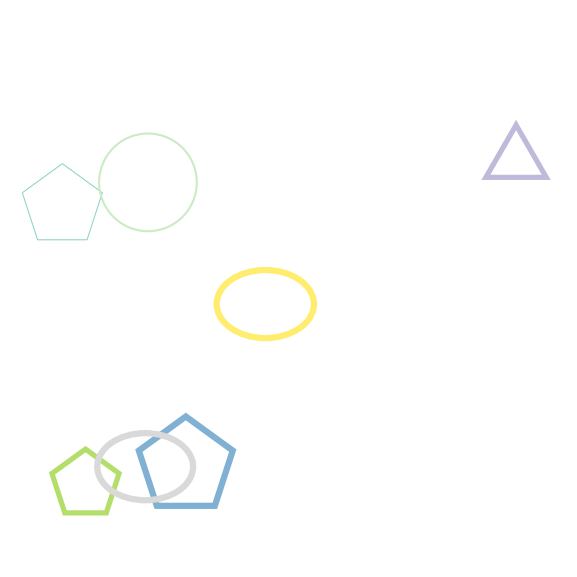[{"shape": "pentagon", "thickness": 0.5, "radius": 0.36, "center": [0.108, 0.643]}, {"shape": "triangle", "thickness": 2.5, "radius": 0.3, "center": [0.894, 0.722]}, {"shape": "pentagon", "thickness": 3, "radius": 0.43, "center": [0.322, 0.192]}, {"shape": "pentagon", "thickness": 2.5, "radius": 0.31, "center": [0.148, 0.16]}, {"shape": "oval", "thickness": 3, "radius": 0.41, "center": [0.251, 0.191]}, {"shape": "circle", "thickness": 1, "radius": 0.42, "center": [0.256, 0.683]}, {"shape": "oval", "thickness": 3, "radius": 0.42, "center": [0.459, 0.473]}]